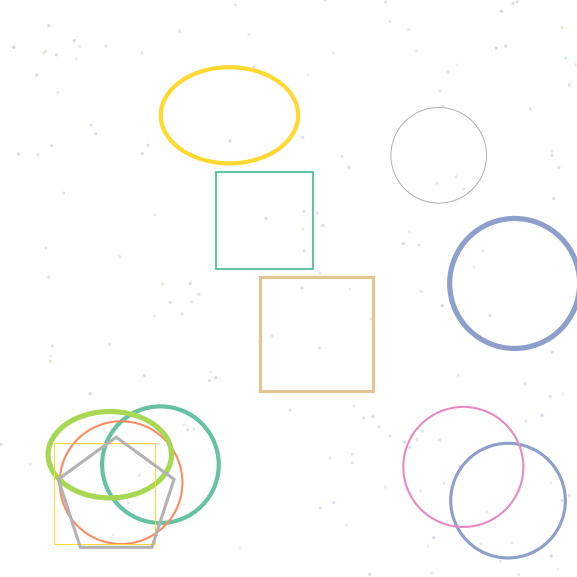[{"shape": "square", "thickness": 1, "radius": 0.42, "center": [0.458, 0.618]}, {"shape": "circle", "thickness": 2, "radius": 0.5, "center": [0.278, 0.194]}, {"shape": "circle", "thickness": 1, "radius": 0.53, "center": [0.21, 0.163]}, {"shape": "circle", "thickness": 2.5, "radius": 0.56, "center": [0.891, 0.508]}, {"shape": "circle", "thickness": 1.5, "radius": 0.5, "center": [0.88, 0.132]}, {"shape": "circle", "thickness": 1, "radius": 0.52, "center": [0.802, 0.191]}, {"shape": "oval", "thickness": 2.5, "radius": 0.53, "center": [0.19, 0.212]}, {"shape": "square", "thickness": 0.5, "radius": 0.44, "center": [0.18, 0.145]}, {"shape": "oval", "thickness": 2, "radius": 0.59, "center": [0.397, 0.799]}, {"shape": "square", "thickness": 1.5, "radius": 0.49, "center": [0.548, 0.421]}, {"shape": "pentagon", "thickness": 1.5, "radius": 0.53, "center": [0.201, 0.137]}, {"shape": "circle", "thickness": 0.5, "radius": 0.41, "center": [0.76, 0.73]}]